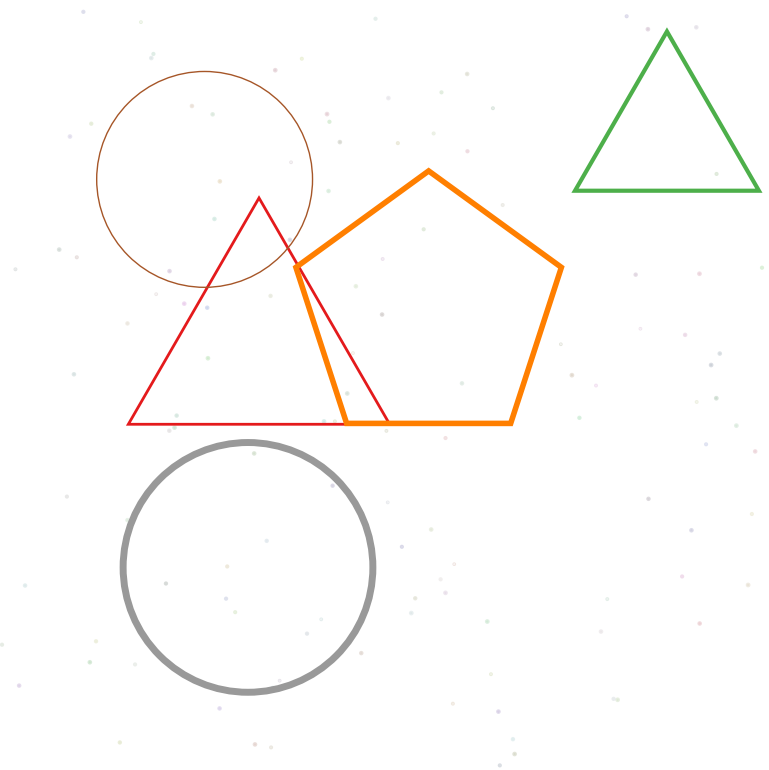[{"shape": "triangle", "thickness": 1, "radius": 0.98, "center": [0.336, 0.547]}, {"shape": "triangle", "thickness": 1.5, "radius": 0.69, "center": [0.866, 0.821]}, {"shape": "pentagon", "thickness": 2, "radius": 0.91, "center": [0.557, 0.597]}, {"shape": "circle", "thickness": 0.5, "radius": 0.7, "center": [0.266, 0.767]}, {"shape": "circle", "thickness": 2.5, "radius": 0.81, "center": [0.322, 0.263]}]